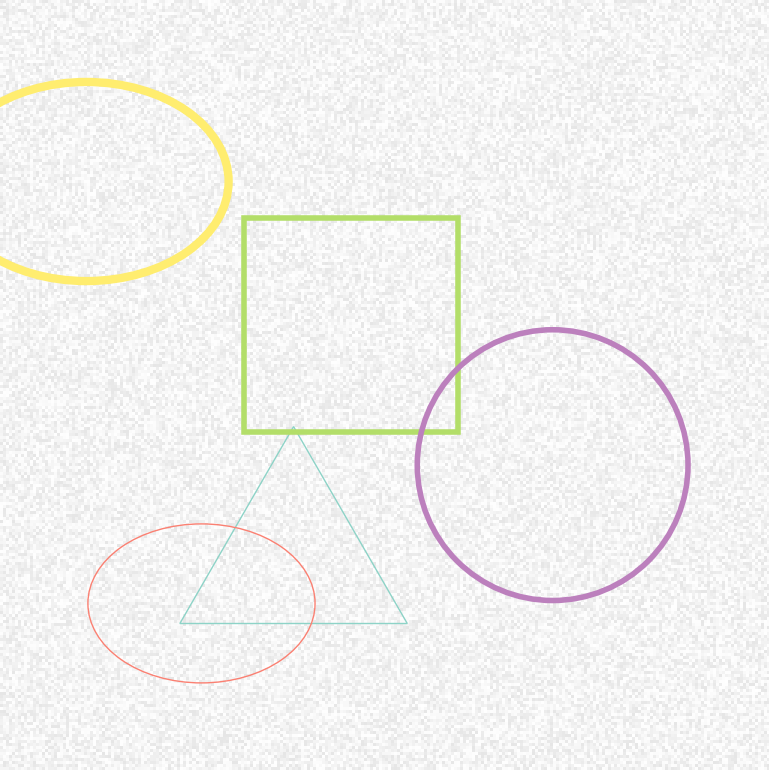[{"shape": "triangle", "thickness": 0.5, "radius": 0.85, "center": [0.381, 0.276]}, {"shape": "oval", "thickness": 0.5, "radius": 0.74, "center": [0.262, 0.216]}, {"shape": "square", "thickness": 2, "radius": 0.69, "center": [0.456, 0.577]}, {"shape": "circle", "thickness": 2, "radius": 0.88, "center": [0.718, 0.396]}, {"shape": "oval", "thickness": 3, "radius": 0.92, "center": [0.112, 0.764]}]